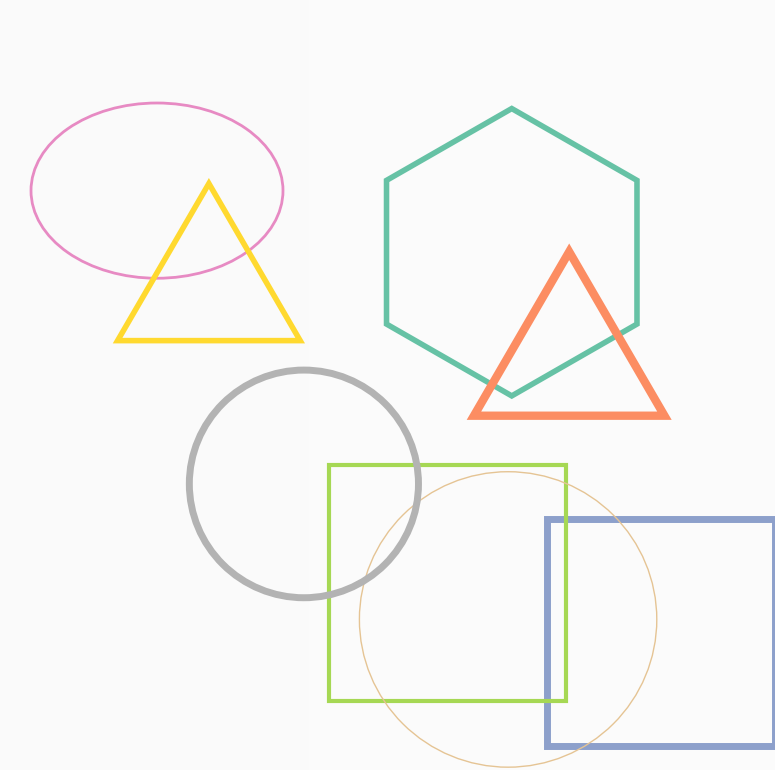[{"shape": "hexagon", "thickness": 2, "radius": 0.93, "center": [0.66, 0.672]}, {"shape": "triangle", "thickness": 3, "radius": 0.71, "center": [0.734, 0.531]}, {"shape": "square", "thickness": 2.5, "radius": 0.74, "center": [0.853, 0.179]}, {"shape": "oval", "thickness": 1, "radius": 0.81, "center": [0.203, 0.752]}, {"shape": "square", "thickness": 1.5, "radius": 0.77, "center": [0.577, 0.243]}, {"shape": "triangle", "thickness": 2, "radius": 0.68, "center": [0.27, 0.626]}, {"shape": "circle", "thickness": 0.5, "radius": 0.96, "center": [0.656, 0.196]}, {"shape": "circle", "thickness": 2.5, "radius": 0.74, "center": [0.392, 0.372]}]